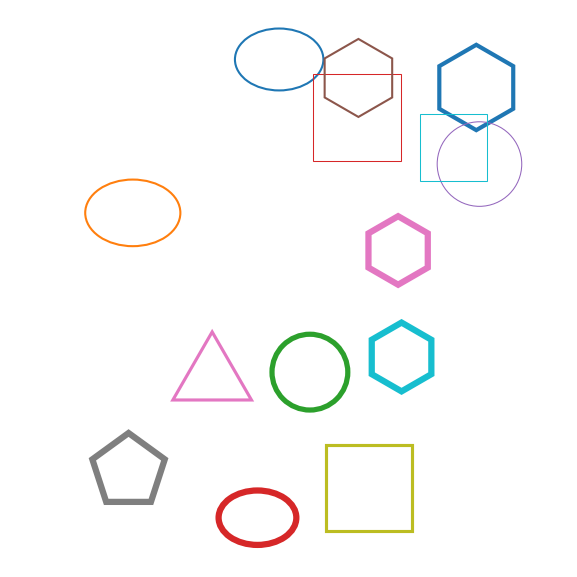[{"shape": "oval", "thickness": 1, "radius": 0.38, "center": [0.483, 0.896]}, {"shape": "hexagon", "thickness": 2, "radius": 0.37, "center": [0.825, 0.848]}, {"shape": "oval", "thickness": 1, "radius": 0.41, "center": [0.23, 0.631]}, {"shape": "circle", "thickness": 2.5, "radius": 0.33, "center": [0.537, 0.355]}, {"shape": "oval", "thickness": 3, "radius": 0.34, "center": [0.446, 0.103]}, {"shape": "square", "thickness": 0.5, "radius": 0.38, "center": [0.618, 0.795]}, {"shape": "circle", "thickness": 0.5, "radius": 0.37, "center": [0.83, 0.715]}, {"shape": "hexagon", "thickness": 1, "radius": 0.34, "center": [0.621, 0.864]}, {"shape": "triangle", "thickness": 1.5, "radius": 0.39, "center": [0.367, 0.346]}, {"shape": "hexagon", "thickness": 3, "radius": 0.3, "center": [0.689, 0.565]}, {"shape": "pentagon", "thickness": 3, "radius": 0.33, "center": [0.223, 0.183]}, {"shape": "square", "thickness": 1.5, "radius": 0.37, "center": [0.638, 0.154]}, {"shape": "hexagon", "thickness": 3, "radius": 0.3, "center": [0.695, 0.381]}, {"shape": "square", "thickness": 0.5, "radius": 0.29, "center": [0.785, 0.744]}]